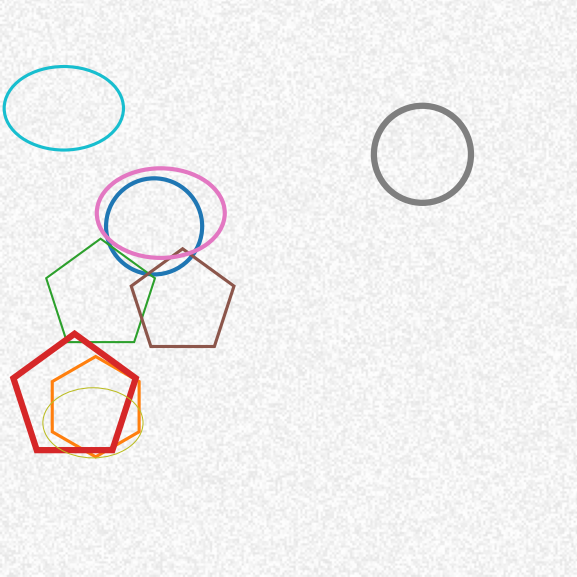[{"shape": "circle", "thickness": 2, "radius": 0.42, "center": [0.267, 0.607]}, {"shape": "hexagon", "thickness": 1.5, "radius": 0.43, "center": [0.166, 0.295]}, {"shape": "pentagon", "thickness": 1, "radius": 0.49, "center": [0.174, 0.487]}, {"shape": "pentagon", "thickness": 3, "radius": 0.56, "center": [0.129, 0.31]}, {"shape": "pentagon", "thickness": 1.5, "radius": 0.47, "center": [0.316, 0.475]}, {"shape": "oval", "thickness": 2, "radius": 0.55, "center": [0.278, 0.63]}, {"shape": "circle", "thickness": 3, "radius": 0.42, "center": [0.732, 0.732]}, {"shape": "oval", "thickness": 0.5, "radius": 0.43, "center": [0.161, 0.267]}, {"shape": "oval", "thickness": 1.5, "radius": 0.52, "center": [0.111, 0.812]}]